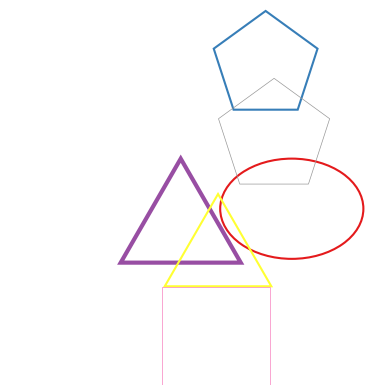[{"shape": "oval", "thickness": 1.5, "radius": 0.93, "center": [0.758, 0.458]}, {"shape": "pentagon", "thickness": 1.5, "radius": 0.71, "center": [0.69, 0.83]}, {"shape": "triangle", "thickness": 3, "radius": 0.9, "center": [0.469, 0.408]}, {"shape": "triangle", "thickness": 1.5, "radius": 0.8, "center": [0.566, 0.336]}, {"shape": "square", "thickness": 0.5, "radius": 0.7, "center": [0.56, 0.116]}, {"shape": "pentagon", "thickness": 0.5, "radius": 0.76, "center": [0.712, 0.645]}]